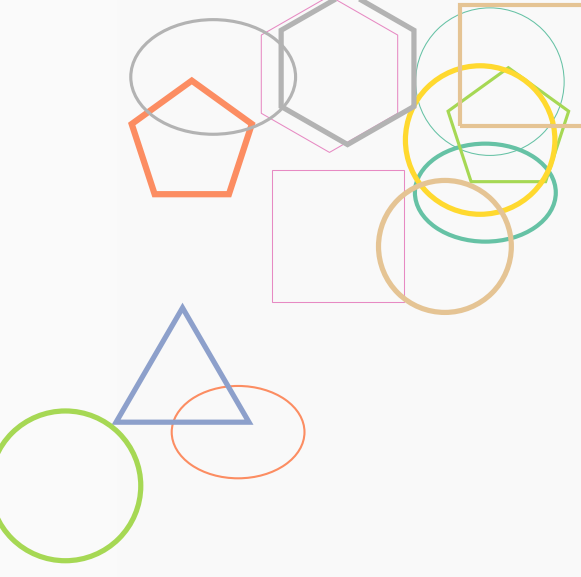[{"shape": "oval", "thickness": 2, "radius": 0.61, "center": [0.835, 0.666]}, {"shape": "circle", "thickness": 0.5, "radius": 0.64, "center": [0.843, 0.858]}, {"shape": "pentagon", "thickness": 3, "radius": 0.54, "center": [0.33, 0.751]}, {"shape": "oval", "thickness": 1, "radius": 0.57, "center": [0.41, 0.251]}, {"shape": "triangle", "thickness": 2.5, "radius": 0.66, "center": [0.314, 0.334]}, {"shape": "square", "thickness": 0.5, "radius": 0.57, "center": [0.582, 0.591]}, {"shape": "hexagon", "thickness": 0.5, "radius": 0.68, "center": [0.567, 0.871]}, {"shape": "pentagon", "thickness": 1.5, "radius": 0.55, "center": [0.875, 0.773]}, {"shape": "circle", "thickness": 2.5, "radius": 0.65, "center": [0.113, 0.158]}, {"shape": "circle", "thickness": 2.5, "radius": 0.64, "center": [0.826, 0.757]}, {"shape": "square", "thickness": 2, "radius": 0.53, "center": [0.896, 0.885]}, {"shape": "circle", "thickness": 2.5, "radius": 0.57, "center": [0.765, 0.572]}, {"shape": "hexagon", "thickness": 2.5, "radius": 0.66, "center": [0.598, 0.881]}, {"shape": "oval", "thickness": 1.5, "radius": 0.71, "center": [0.367, 0.866]}]